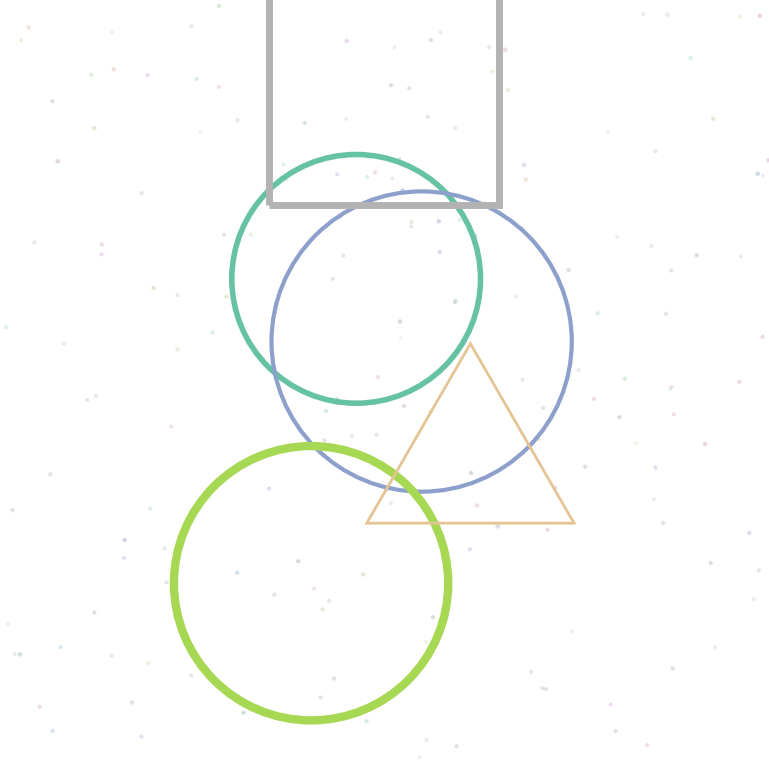[{"shape": "circle", "thickness": 2, "radius": 0.81, "center": [0.463, 0.638]}, {"shape": "circle", "thickness": 1.5, "radius": 0.97, "center": [0.548, 0.556]}, {"shape": "circle", "thickness": 3, "radius": 0.89, "center": [0.404, 0.243]}, {"shape": "triangle", "thickness": 1, "radius": 0.78, "center": [0.611, 0.398]}, {"shape": "square", "thickness": 2.5, "radius": 0.75, "center": [0.499, 0.883]}]